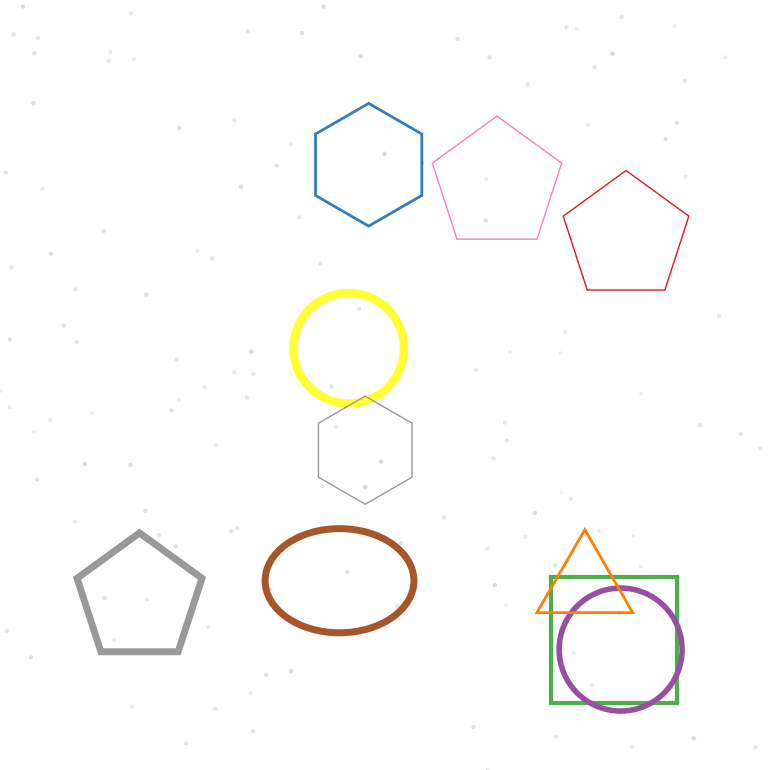[{"shape": "pentagon", "thickness": 0.5, "radius": 0.43, "center": [0.813, 0.693]}, {"shape": "hexagon", "thickness": 1, "radius": 0.4, "center": [0.479, 0.786]}, {"shape": "square", "thickness": 1.5, "radius": 0.41, "center": [0.797, 0.169]}, {"shape": "circle", "thickness": 2, "radius": 0.4, "center": [0.806, 0.156]}, {"shape": "triangle", "thickness": 1, "radius": 0.36, "center": [0.759, 0.24]}, {"shape": "circle", "thickness": 3, "radius": 0.36, "center": [0.453, 0.548]}, {"shape": "oval", "thickness": 2.5, "radius": 0.48, "center": [0.441, 0.246]}, {"shape": "pentagon", "thickness": 0.5, "radius": 0.44, "center": [0.645, 0.761]}, {"shape": "hexagon", "thickness": 0.5, "radius": 0.35, "center": [0.474, 0.415]}, {"shape": "pentagon", "thickness": 2.5, "radius": 0.43, "center": [0.181, 0.223]}]